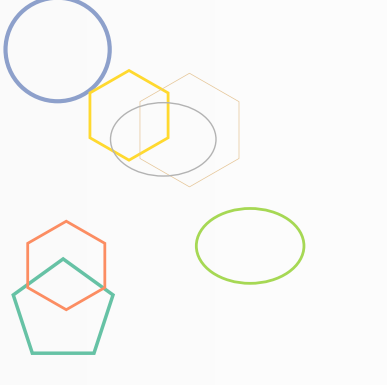[{"shape": "pentagon", "thickness": 2.5, "radius": 0.68, "center": [0.163, 0.192]}, {"shape": "hexagon", "thickness": 2, "radius": 0.57, "center": [0.171, 0.31]}, {"shape": "circle", "thickness": 3, "radius": 0.67, "center": [0.149, 0.871]}, {"shape": "oval", "thickness": 2, "radius": 0.69, "center": [0.646, 0.361]}, {"shape": "hexagon", "thickness": 2, "radius": 0.58, "center": [0.333, 0.7]}, {"shape": "hexagon", "thickness": 0.5, "radius": 0.74, "center": [0.489, 0.662]}, {"shape": "oval", "thickness": 1, "radius": 0.68, "center": [0.421, 0.638]}]